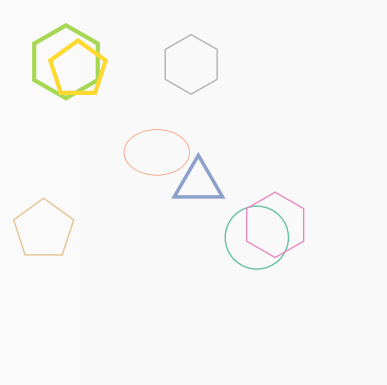[{"shape": "circle", "thickness": 1, "radius": 0.41, "center": [0.663, 0.383]}, {"shape": "oval", "thickness": 0.5, "radius": 0.42, "center": [0.405, 0.604]}, {"shape": "triangle", "thickness": 2.5, "radius": 0.36, "center": [0.512, 0.525]}, {"shape": "hexagon", "thickness": 1, "radius": 0.42, "center": [0.71, 0.416]}, {"shape": "hexagon", "thickness": 3, "radius": 0.47, "center": [0.17, 0.839]}, {"shape": "pentagon", "thickness": 3, "radius": 0.38, "center": [0.201, 0.82]}, {"shape": "pentagon", "thickness": 1, "radius": 0.41, "center": [0.113, 0.404]}, {"shape": "hexagon", "thickness": 1, "radius": 0.39, "center": [0.493, 0.833]}]